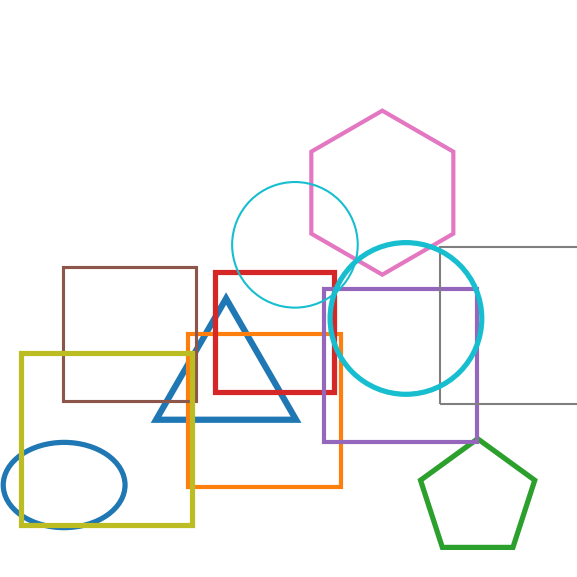[{"shape": "oval", "thickness": 2.5, "radius": 0.53, "center": [0.111, 0.159]}, {"shape": "triangle", "thickness": 3, "radius": 0.7, "center": [0.391, 0.342]}, {"shape": "square", "thickness": 2, "radius": 0.66, "center": [0.457, 0.289]}, {"shape": "pentagon", "thickness": 2.5, "radius": 0.52, "center": [0.827, 0.135]}, {"shape": "square", "thickness": 2.5, "radius": 0.52, "center": [0.475, 0.424]}, {"shape": "square", "thickness": 2, "radius": 0.66, "center": [0.693, 0.367]}, {"shape": "square", "thickness": 1.5, "radius": 0.58, "center": [0.224, 0.421]}, {"shape": "hexagon", "thickness": 2, "radius": 0.71, "center": [0.662, 0.666]}, {"shape": "square", "thickness": 1, "radius": 0.68, "center": [0.898, 0.436]}, {"shape": "square", "thickness": 2.5, "radius": 0.74, "center": [0.184, 0.239]}, {"shape": "circle", "thickness": 1, "radius": 0.54, "center": [0.511, 0.575]}, {"shape": "circle", "thickness": 2.5, "radius": 0.66, "center": [0.703, 0.448]}]